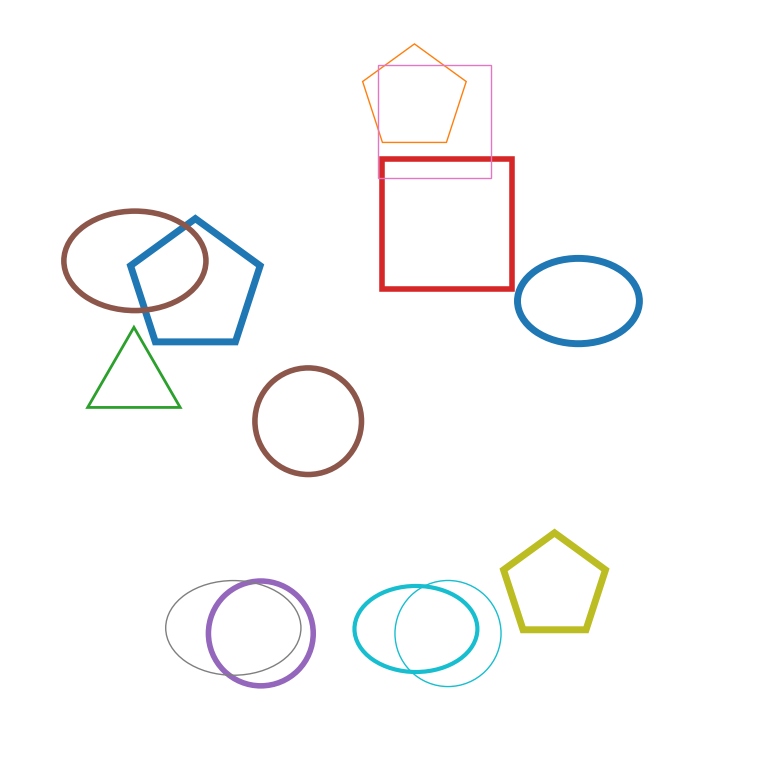[{"shape": "oval", "thickness": 2.5, "radius": 0.4, "center": [0.751, 0.609]}, {"shape": "pentagon", "thickness": 2.5, "radius": 0.44, "center": [0.254, 0.628]}, {"shape": "pentagon", "thickness": 0.5, "radius": 0.35, "center": [0.538, 0.872]}, {"shape": "triangle", "thickness": 1, "radius": 0.35, "center": [0.174, 0.506]}, {"shape": "square", "thickness": 2, "radius": 0.42, "center": [0.58, 0.709]}, {"shape": "circle", "thickness": 2, "radius": 0.34, "center": [0.339, 0.177]}, {"shape": "circle", "thickness": 2, "radius": 0.35, "center": [0.4, 0.453]}, {"shape": "oval", "thickness": 2, "radius": 0.46, "center": [0.175, 0.661]}, {"shape": "square", "thickness": 0.5, "radius": 0.37, "center": [0.564, 0.842]}, {"shape": "oval", "thickness": 0.5, "radius": 0.44, "center": [0.303, 0.185]}, {"shape": "pentagon", "thickness": 2.5, "radius": 0.35, "center": [0.72, 0.238]}, {"shape": "oval", "thickness": 1.5, "radius": 0.4, "center": [0.54, 0.183]}, {"shape": "circle", "thickness": 0.5, "radius": 0.34, "center": [0.582, 0.177]}]